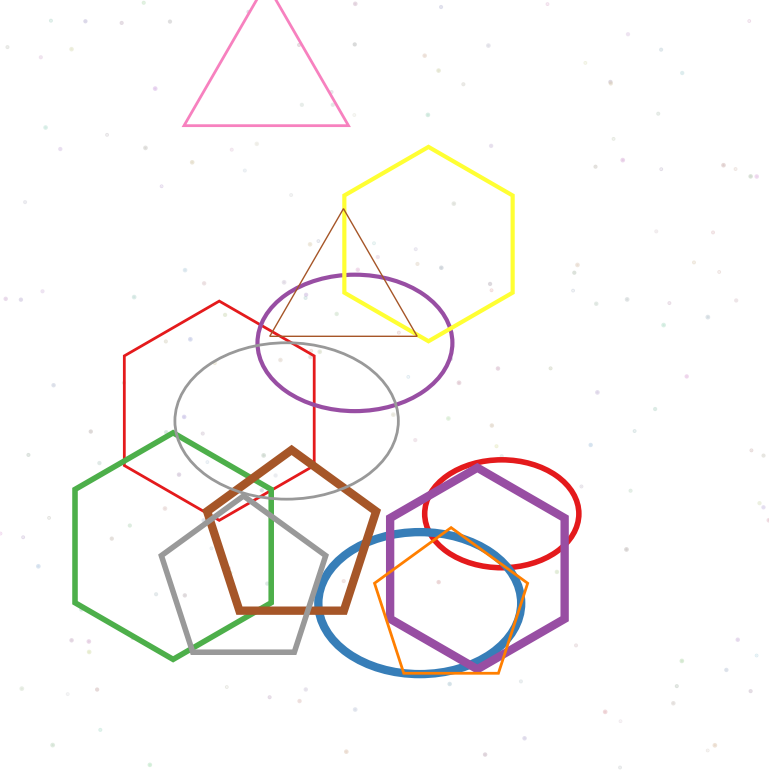[{"shape": "hexagon", "thickness": 1, "radius": 0.71, "center": [0.285, 0.467]}, {"shape": "oval", "thickness": 2, "radius": 0.5, "center": [0.652, 0.333]}, {"shape": "oval", "thickness": 3, "radius": 0.66, "center": [0.545, 0.217]}, {"shape": "hexagon", "thickness": 2, "radius": 0.74, "center": [0.225, 0.291]}, {"shape": "oval", "thickness": 1.5, "radius": 0.63, "center": [0.461, 0.555]}, {"shape": "hexagon", "thickness": 3, "radius": 0.65, "center": [0.62, 0.262]}, {"shape": "pentagon", "thickness": 1, "radius": 0.52, "center": [0.586, 0.21]}, {"shape": "hexagon", "thickness": 1.5, "radius": 0.63, "center": [0.556, 0.683]}, {"shape": "pentagon", "thickness": 3, "radius": 0.58, "center": [0.379, 0.3]}, {"shape": "triangle", "thickness": 0.5, "radius": 0.55, "center": [0.446, 0.619]}, {"shape": "triangle", "thickness": 1, "radius": 0.62, "center": [0.346, 0.898]}, {"shape": "oval", "thickness": 1, "radius": 0.73, "center": [0.372, 0.453]}, {"shape": "pentagon", "thickness": 2, "radius": 0.56, "center": [0.316, 0.244]}]